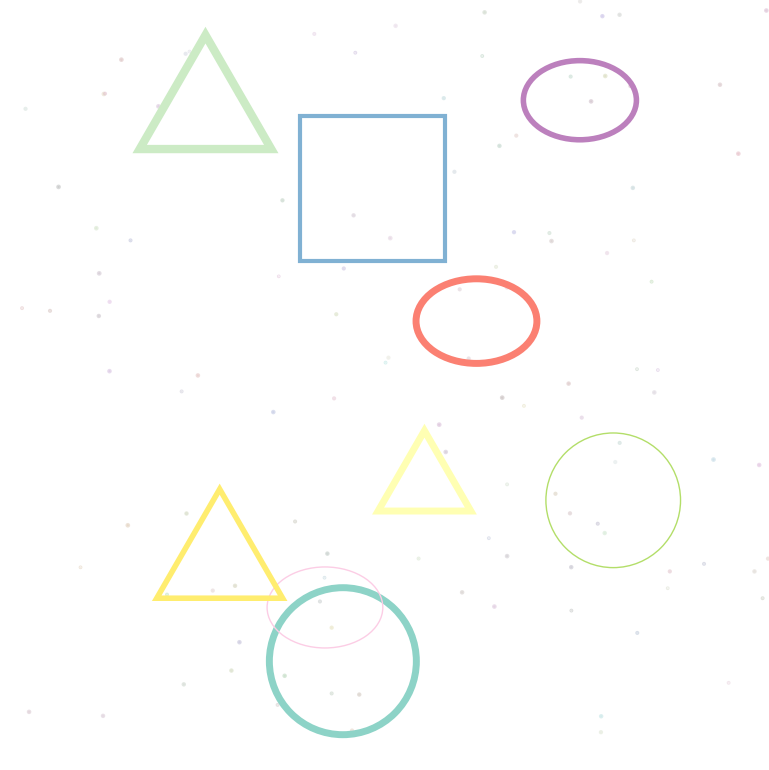[{"shape": "circle", "thickness": 2.5, "radius": 0.48, "center": [0.445, 0.141]}, {"shape": "triangle", "thickness": 2.5, "radius": 0.35, "center": [0.551, 0.371]}, {"shape": "oval", "thickness": 2.5, "radius": 0.39, "center": [0.619, 0.583]}, {"shape": "square", "thickness": 1.5, "radius": 0.47, "center": [0.483, 0.755]}, {"shape": "circle", "thickness": 0.5, "radius": 0.44, "center": [0.796, 0.35]}, {"shape": "oval", "thickness": 0.5, "radius": 0.38, "center": [0.422, 0.211]}, {"shape": "oval", "thickness": 2, "radius": 0.37, "center": [0.753, 0.87]}, {"shape": "triangle", "thickness": 3, "radius": 0.49, "center": [0.267, 0.856]}, {"shape": "triangle", "thickness": 2, "radius": 0.47, "center": [0.285, 0.27]}]